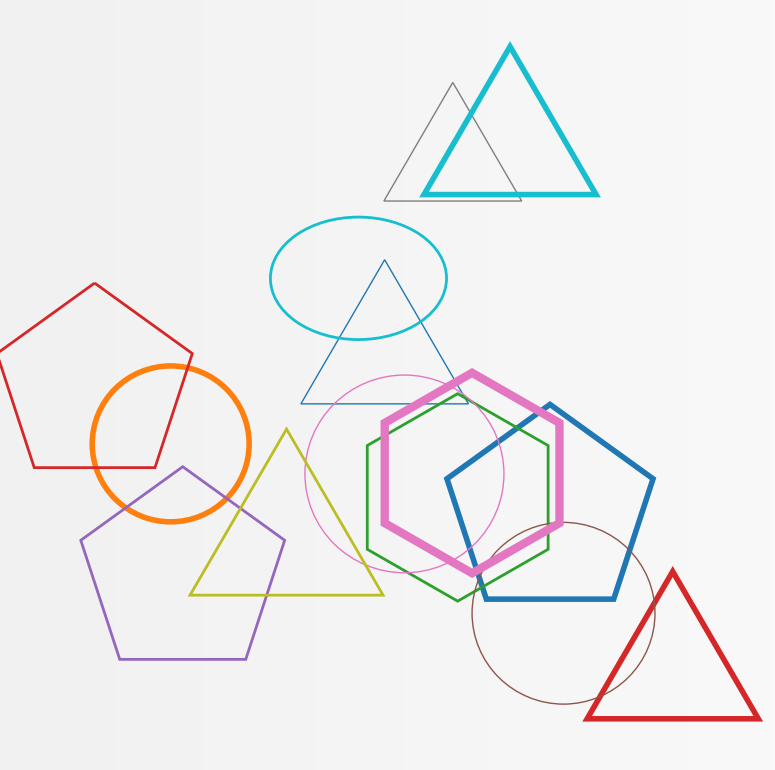[{"shape": "triangle", "thickness": 0.5, "radius": 0.62, "center": [0.496, 0.538]}, {"shape": "pentagon", "thickness": 2, "radius": 0.7, "center": [0.71, 0.335]}, {"shape": "circle", "thickness": 2, "radius": 0.51, "center": [0.22, 0.424]}, {"shape": "hexagon", "thickness": 1, "radius": 0.67, "center": [0.591, 0.354]}, {"shape": "pentagon", "thickness": 1, "radius": 0.66, "center": [0.122, 0.5]}, {"shape": "triangle", "thickness": 2, "radius": 0.64, "center": [0.868, 0.13]}, {"shape": "pentagon", "thickness": 1, "radius": 0.69, "center": [0.236, 0.256]}, {"shape": "circle", "thickness": 0.5, "radius": 0.59, "center": [0.727, 0.204]}, {"shape": "circle", "thickness": 0.5, "radius": 0.64, "center": [0.522, 0.385]}, {"shape": "hexagon", "thickness": 3, "radius": 0.65, "center": [0.609, 0.386]}, {"shape": "triangle", "thickness": 0.5, "radius": 0.51, "center": [0.584, 0.79]}, {"shape": "triangle", "thickness": 1, "radius": 0.72, "center": [0.37, 0.299]}, {"shape": "triangle", "thickness": 2, "radius": 0.64, "center": [0.658, 0.811]}, {"shape": "oval", "thickness": 1, "radius": 0.57, "center": [0.463, 0.639]}]